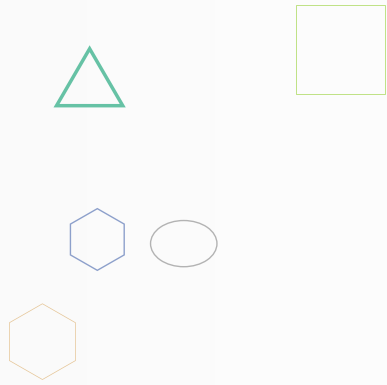[{"shape": "triangle", "thickness": 2.5, "radius": 0.49, "center": [0.231, 0.775]}, {"shape": "hexagon", "thickness": 1, "radius": 0.4, "center": [0.251, 0.378]}, {"shape": "square", "thickness": 0.5, "radius": 0.57, "center": [0.879, 0.872]}, {"shape": "hexagon", "thickness": 0.5, "radius": 0.49, "center": [0.11, 0.113]}, {"shape": "oval", "thickness": 1, "radius": 0.43, "center": [0.474, 0.367]}]